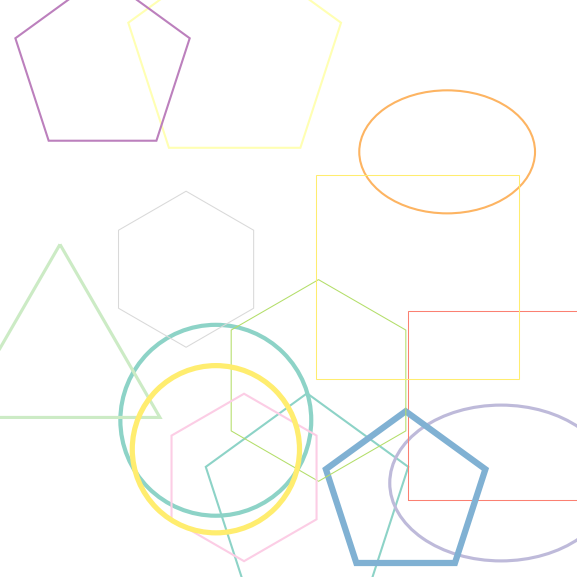[{"shape": "pentagon", "thickness": 1, "radius": 0.92, "center": [0.532, 0.134]}, {"shape": "circle", "thickness": 2, "radius": 0.83, "center": [0.374, 0.271]}, {"shape": "pentagon", "thickness": 1, "radius": 0.97, "center": [0.406, 0.9]}, {"shape": "oval", "thickness": 1.5, "radius": 0.96, "center": [0.868, 0.163]}, {"shape": "square", "thickness": 0.5, "radius": 0.82, "center": [0.87, 0.296]}, {"shape": "pentagon", "thickness": 3, "radius": 0.73, "center": [0.702, 0.142]}, {"shape": "oval", "thickness": 1, "radius": 0.76, "center": [0.774, 0.736]}, {"shape": "hexagon", "thickness": 0.5, "radius": 0.87, "center": [0.552, 0.34]}, {"shape": "hexagon", "thickness": 1, "radius": 0.72, "center": [0.423, 0.172]}, {"shape": "hexagon", "thickness": 0.5, "radius": 0.68, "center": [0.322, 0.533]}, {"shape": "pentagon", "thickness": 1, "radius": 0.79, "center": [0.178, 0.884]}, {"shape": "triangle", "thickness": 1.5, "radius": 1.0, "center": [0.104, 0.376]}, {"shape": "circle", "thickness": 2.5, "radius": 0.72, "center": [0.374, 0.221]}, {"shape": "square", "thickness": 0.5, "radius": 0.88, "center": [0.723, 0.52]}]